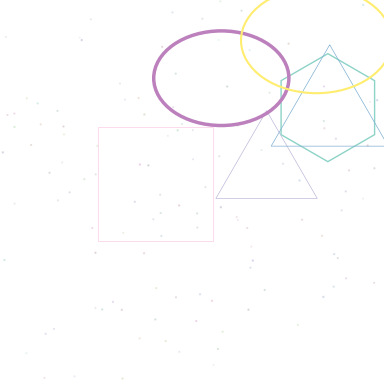[{"shape": "hexagon", "thickness": 1, "radius": 0.7, "center": [0.852, 0.72]}, {"shape": "triangle", "thickness": 0.5, "radius": 0.76, "center": [0.692, 0.56]}, {"shape": "triangle", "thickness": 0.5, "radius": 0.88, "center": [0.856, 0.708]}, {"shape": "square", "thickness": 0.5, "radius": 0.74, "center": [0.404, 0.522]}, {"shape": "oval", "thickness": 2.5, "radius": 0.88, "center": [0.575, 0.797]}, {"shape": "oval", "thickness": 1.5, "radius": 0.98, "center": [0.822, 0.895]}]